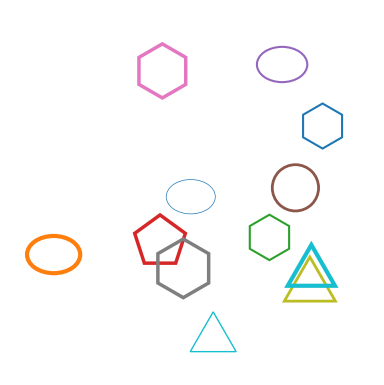[{"shape": "oval", "thickness": 0.5, "radius": 0.32, "center": [0.495, 0.489]}, {"shape": "hexagon", "thickness": 1.5, "radius": 0.29, "center": [0.838, 0.673]}, {"shape": "oval", "thickness": 3, "radius": 0.35, "center": [0.139, 0.339]}, {"shape": "hexagon", "thickness": 1.5, "radius": 0.29, "center": [0.7, 0.383]}, {"shape": "pentagon", "thickness": 2.5, "radius": 0.35, "center": [0.416, 0.372]}, {"shape": "oval", "thickness": 1.5, "radius": 0.33, "center": [0.733, 0.832]}, {"shape": "circle", "thickness": 2, "radius": 0.3, "center": [0.767, 0.512]}, {"shape": "hexagon", "thickness": 2.5, "radius": 0.35, "center": [0.422, 0.816]}, {"shape": "hexagon", "thickness": 2.5, "radius": 0.38, "center": [0.476, 0.303]}, {"shape": "triangle", "thickness": 2, "radius": 0.38, "center": [0.805, 0.256]}, {"shape": "triangle", "thickness": 3, "radius": 0.35, "center": [0.809, 0.293]}, {"shape": "triangle", "thickness": 1, "radius": 0.34, "center": [0.554, 0.121]}]